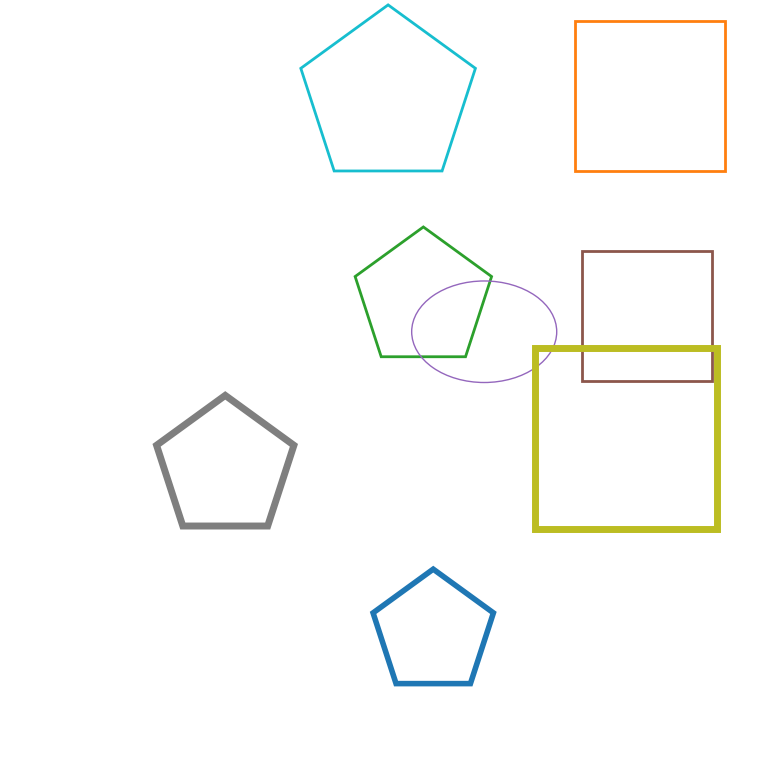[{"shape": "pentagon", "thickness": 2, "radius": 0.41, "center": [0.563, 0.179]}, {"shape": "square", "thickness": 1, "radius": 0.49, "center": [0.844, 0.875]}, {"shape": "pentagon", "thickness": 1, "radius": 0.47, "center": [0.55, 0.612]}, {"shape": "oval", "thickness": 0.5, "radius": 0.47, "center": [0.629, 0.569]}, {"shape": "square", "thickness": 1, "radius": 0.42, "center": [0.84, 0.59]}, {"shape": "pentagon", "thickness": 2.5, "radius": 0.47, "center": [0.293, 0.393]}, {"shape": "square", "thickness": 2.5, "radius": 0.59, "center": [0.812, 0.431]}, {"shape": "pentagon", "thickness": 1, "radius": 0.6, "center": [0.504, 0.874]}]